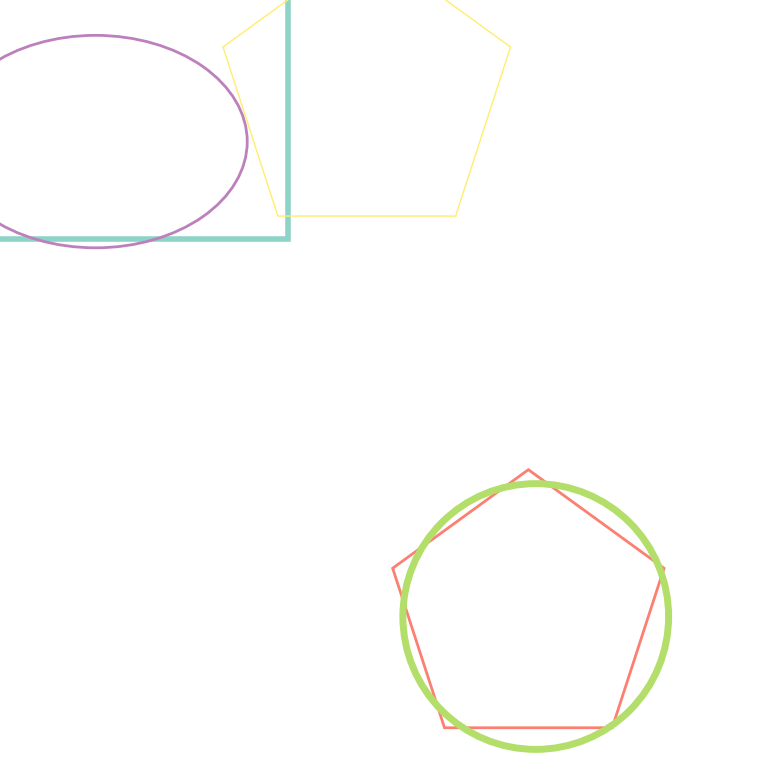[{"shape": "square", "thickness": 2, "radius": 0.97, "center": [0.181, 0.883]}, {"shape": "pentagon", "thickness": 1, "radius": 0.93, "center": [0.686, 0.205]}, {"shape": "circle", "thickness": 2.5, "radius": 0.86, "center": [0.696, 0.199]}, {"shape": "oval", "thickness": 1, "radius": 0.99, "center": [0.124, 0.816]}, {"shape": "pentagon", "thickness": 0.5, "radius": 0.98, "center": [0.476, 0.878]}]